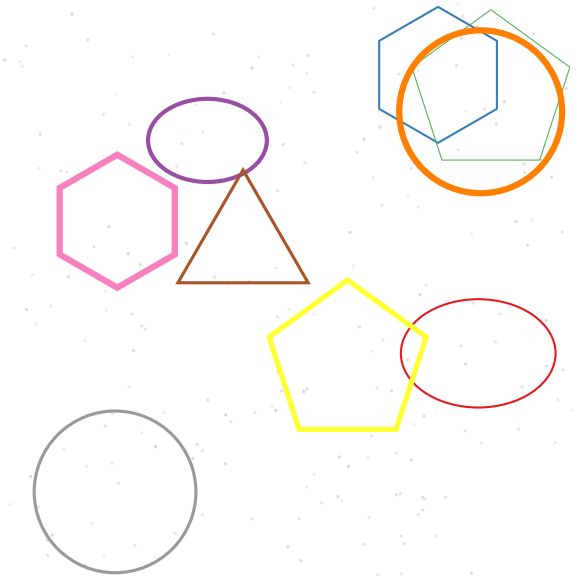[{"shape": "oval", "thickness": 1, "radius": 0.67, "center": [0.828, 0.387]}, {"shape": "hexagon", "thickness": 1, "radius": 0.59, "center": [0.759, 0.87]}, {"shape": "pentagon", "thickness": 0.5, "radius": 0.72, "center": [0.85, 0.838]}, {"shape": "oval", "thickness": 2, "radius": 0.51, "center": [0.359, 0.756]}, {"shape": "circle", "thickness": 3, "radius": 0.71, "center": [0.832, 0.806]}, {"shape": "pentagon", "thickness": 2.5, "radius": 0.71, "center": [0.602, 0.371]}, {"shape": "triangle", "thickness": 1.5, "radius": 0.65, "center": [0.421, 0.575]}, {"shape": "hexagon", "thickness": 3, "radius": 0.58, "center": [0.203, 0.616]}, {"shape": "circle", "thickness": 1.5, "radius": 0.7, "center": [0.199, 0.147]}]